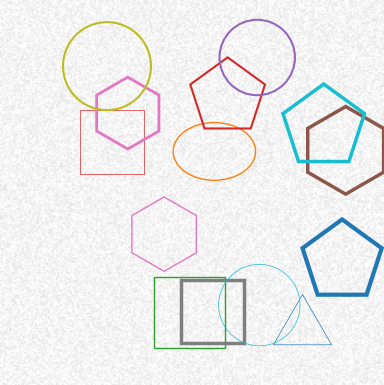[{"shape": "pentagon", "thickness": 3, "radius": 0.54, "center": [0.889, 0.322]}, {"shape": "triangle", "thickness": 0.5, "radius": 0.44, "center": [0.786, 0.148]}, {"shape": "oval", "thickness": 1, "radius": 0.54, "center": [0.557, 0.607]}, {"shape": "square", "thickness": 1, "radius": 0.46, "center": [0.493, 0.189]}, {"shape": "square", "thickness": 0.5, "radius": 0.42, "center": [0.292, 0.631]}, {"shape": "pentagon", "thickness": 1.5, "radius": 0.51, "center": [0.591, 0.749]}, {"shape": "circle", "thickness": 1.5, "radius": 0.49, "center": [0.668, 0.851]}, {"shape": "hexagon", "thickness": 2.5, "radius": 0.57, "center": [0.898, 0.61]}, {"shape": "hexagon", "thickness": 2, "radius": 0.47, "center": [0.332, 0.706]}, {"shape": "hexagon", "thickness": 1, "radius": 0.48, "center": [0.426, 0.392]}, {"shape": "square", "thickness": 2.5, "radius": 0.41, "center": [0.551, 0.191]}, {"shape": "circle", "thickness": 1.5, "radius": 0.57, "center": [0.278, 0.828]}, {"shape": "pentagon", "thickness": 2.5, "radius": 0.56, "center": [0.841, 0.67]}, {"shape": "circle", "thickness": 0.5, "radius": 0.53, "center": [0.674, 0.207]}]